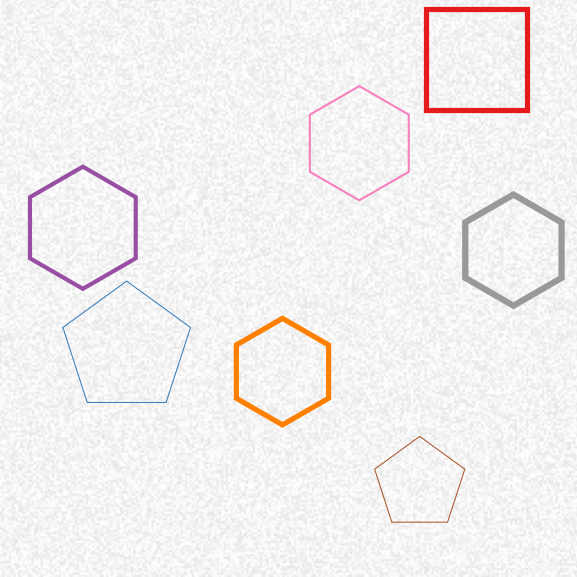[{"shape": "square", "thickness": 2.5, "radius": 0.44, "center": [0.825, 0.896]}, {"shape": "pentagon", "thickness": 0.5, "radius": 0.58, "center": [0.219, 0.396]}, {"shape": "hexagon", "thickness": 2, "radius": 0.53, "center": [0.143, 0.605]}, {"shape": "hexagon", "thickness": 2.5, "radius": 0.46, "center": [0.489, 0.356]}, {"shape": "pentagon", "thickness": 0.5, "radius": 0.41, "center": [0.727, 0.161]}, {"shape": "hexagon", "thickness": 1, "radius": 0.49, "center": [0.622, 0.751]}, {"shape": "hexagon", "thickness": 3, "radius": 0.48, "center": [0.889, 0.566]}]